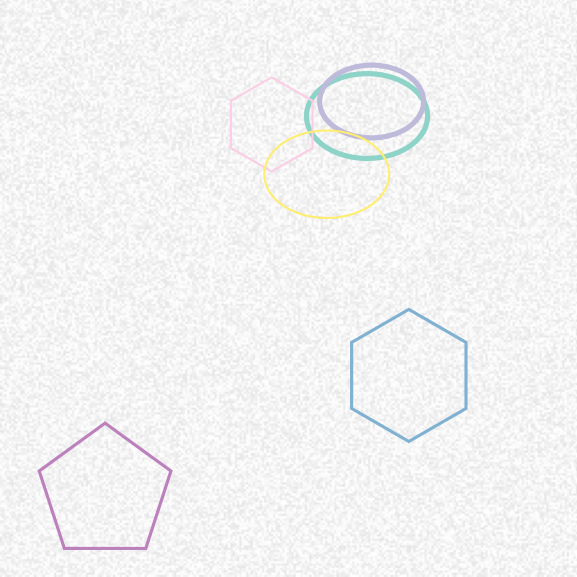[{"shape": "oval", "thickness": 2.5, "radius": 0.52, "center": [0.636, 0.798]}, {"shape": "oval", "thickness": 2.5, "radius": 0.45, "center": [0.644, 0.823]}, {"shape": "hexagon", "thickness": 1.5, "radius": 0.57, "center": [0.708, 0.349]}, {"shape": "hexagon", "thickness": 1, "radius": 0.41, "center": [0.47, 0.784]}, {"shape": "pentagon", "thickness": 1.5, "radius": 0.6, "center": [0.182, 0.147]}, {"shape": "oval", "thickness": 1, "radius": 0.54, "center": [0.566, 0.697]}]